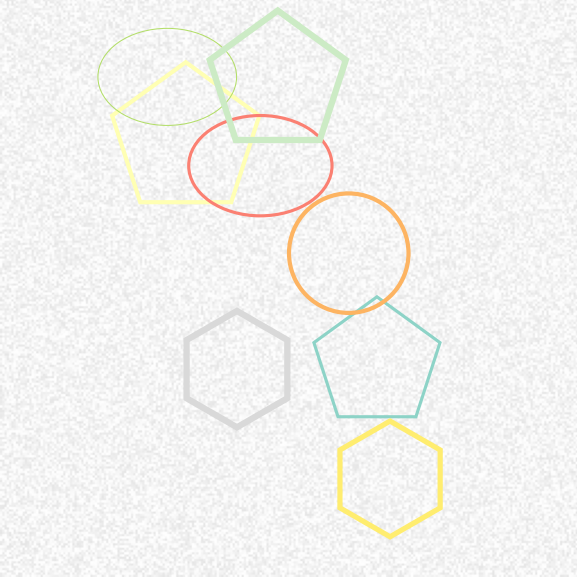[{"shape": "pentagon", "thickness": 1.5, "radius": 0.57, "center": [0.653, 0.37]}, {"shape": "pentagon", "thickness": 2, "radius": 0.67, "center": [0.322, 0.757]}, {"shape": "oval", "thickness": 1.5, "radius": 0.62, "center": [0.451, 0.712]}, {"shape": "circle", "thickness": 2, "radius": 0.52, "center": [0.604, 0.561]}, {"shape": "oval", "thickness": 0.5, "radius": 0.6, "center": [0.29, 0.866]}, {"shape": "hexagon", "thickness": 3, "radius": 0.5, "center": [0.41, 0.36]}, {"shape": "pentagon", "thickness": 3, "radius": 0.62, "center": [0.481, 0.857]}, {"shape": "hexagon", "thickness": 2.5, "radius": 0.5, "center": [0.675, 0.17]}]